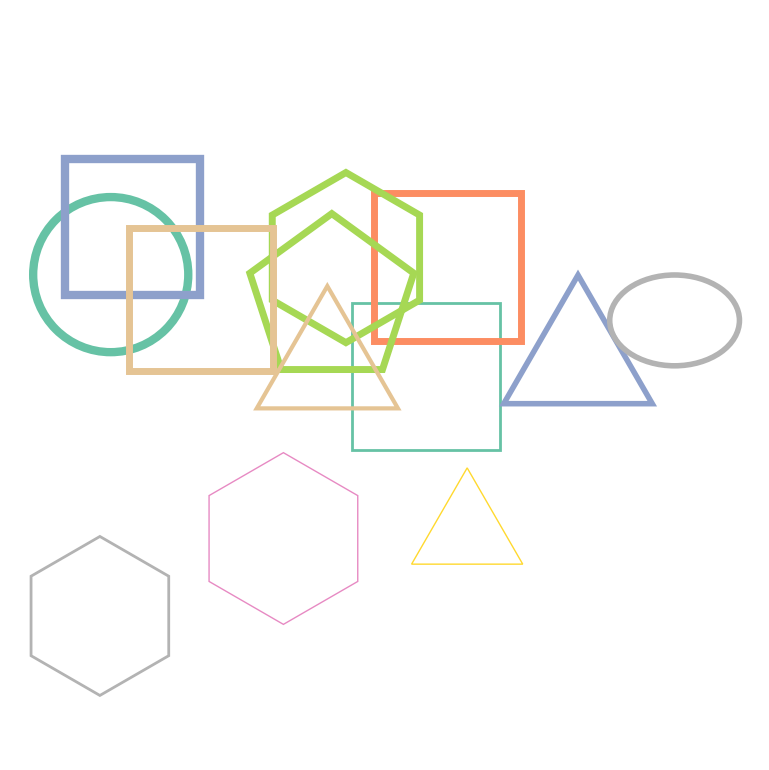[{"shape": "square", "thickness": 1, "radius": 0.48, "center": [0.553, 0.511]}, {"shape": "circle", "thickness": 3, "radius": 0.5, "center": [0.144, 0.643]}, {"shape": "square", "thickness": 2.5, "radius": 0.48, "center": [0.581, 0.653]}, {"shape": "triangle", "thickness": 2, "radius": 0.56, "center": [0.751, 0.531]}, {"shape": "square", "thickness": 3, "radius": 0.44, "center": [0.172, 0.705]}, {"shape": "hexagon", "thickness": 0.5, "radius": 0.56, "center": [0.368, 0.301]}, {"shape": "hexagon", "thickness": 2.5, "radius": 0.55, "center": [0.449, 0.665]}, {"shape": "pentagon", "thickness": 2.5, "radius": 0.56, "center": [0.431, 0.611]}, {"shape": "triangle", "thickness": 0.5, "radius": 0.42, "center": [0.607, 0.309]}, {"shape": "square", "thickness": 2.5, "radius": 0.47, "center": [0.261, 0.611]}, {"shape": "triangle", "thickness": 1.5, "radius": 0.53, "center": [0.425, 0.523]}, {"shape": "oval", "thickness": 2, "radius": 0.42, "center": [0.876, 0.584]}, {"shape": "hexagon", "thickness": 1, "radius": 0.52, "center": [0.13, 0.2]}]